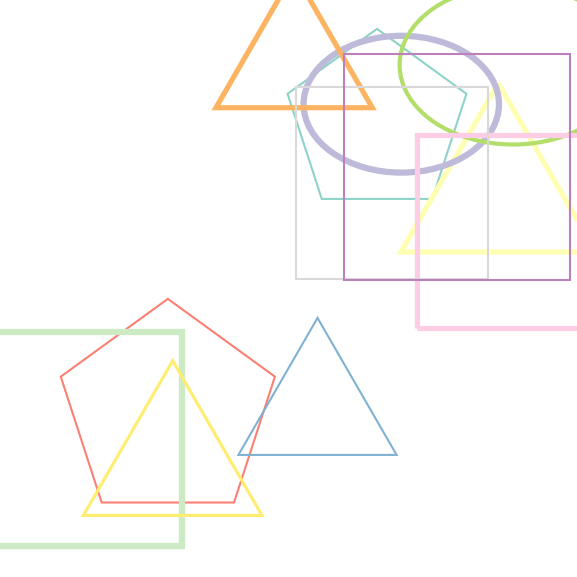[{"shape": "pentagon", "thickness": 1, "radius": 0.81, "center": [0.653, 0.786]}, {"shape": "triangle", "thickness": 2.5, "radius": 0.97, "center": [0.863, 0.66]}, {"shape": "oval", "thickness": 3, "radius": 0.85, "center": [0.695, 0.819]}, {"shape": "pentagon", "thickness": 1, "radius": 0.97, "center": [0.291, 0.287]}, {"shape": "triangle", "thickness": 1, "radius": 0.79, "center": [0.55, 0.29]}, {"shape": "triangle", "thickness": 2.5, "radius": 0.78, "center": [0.509, 0.891]}, {"shape": "oval", "thickness": 2, "radius": 0.98, "center": [0.889, 0.887]}, {"shape": "square", "thickness": 2.5, "radius": 0.84, "center": [0.889, 0.598]}, {"shape": "square", "thickness": 1, "radius": 0.83, "center": [0.678, 0.682]}, {"shape": "square", "thickness": 1, "radius": 0.98, "center": [0.791, 0.71]}, {"shape": "square", "thickness": 3, "radius": 0.92, "center": [0.13, 0.239]}, {"shape": "triangle", "thickness": 1.5, "radius": 0.89, "center": [0.299, 0.196]}]